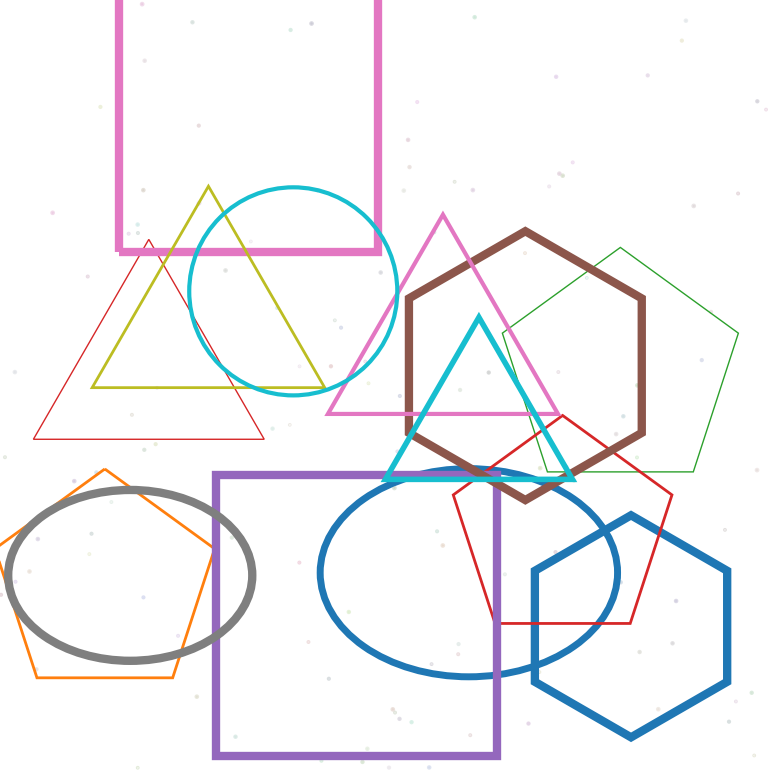[{"shape": "hexagon", "thickness": 3, "radius": 0.72, "center": [0.82, 0.187]}, {"shape": "oval", "thickness": 2.5, "radius": 0.97, "center": [0.609, 0.256]}, {"shape": "pentagon", "thickness": 1, "radius": 0.75, "center": [0.136, 0.241]}, {"shape": "pentagon", "thickness": 0.5, "radius": 0.81, "center": [0.806, 0.518]}, {"shape": "triangle", "thickness": 0.5, "radius": 0.87, "center": [0.193, 0.516]}, {"shape": "pentagon", "thickness": 1, "radius": 0.75, "center": [0.731, 0.311]}, {"shape": "square", "thickness": 3, "radius": 0.91, "center": [0.463, 0.201]}, {"shape": "hexagon", "thickness": 3, "radius": 0.87, "center": [0.682, 0.525]}, {"shape": "triangle", "thickness": 1.5, "radius": 0.86, "center": [0.575, 0.549]}, {"shape": "square", "thickness": 3, "radius": 0.84, "center": [0.322, 0.84]}, {"shape": "oval", "thickness": 3, "radius": 0.79, "center": [0.169, 0.253]}, {"shape": "triangle", "thickness": 1, "radius": 0.87, "center": [0.271, 0.584]}, {"shape": "triangle", "thickness": 2, "radius": 0.7, "center": [0.622, 0.448]}, {"shape": "circle", "thickness": 1.5, "radius": 0.68, "center": [0.381, 0.622]}]